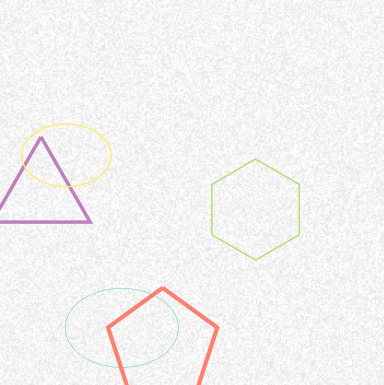[{"shape": "oval", "thickness": 0.5, "radius": 0.73, "center": [0.316, 0.148]}, {"shape": "pentagon", "thickness": 3, "radius": 0.75, "center": [0.422, 0.103]}, {"shape": "hexagon", "thickness": 1, "radius": 0.66, "center": [0.664, 0.456]}, {"shape": "triangle", "thickness": 2.5, "radius": 0.74, "center": [0.106, 0.497]}, {"shape": "oval", "thickness": 1, "radius": 0.58, "center": [0.172, 0.596]}]